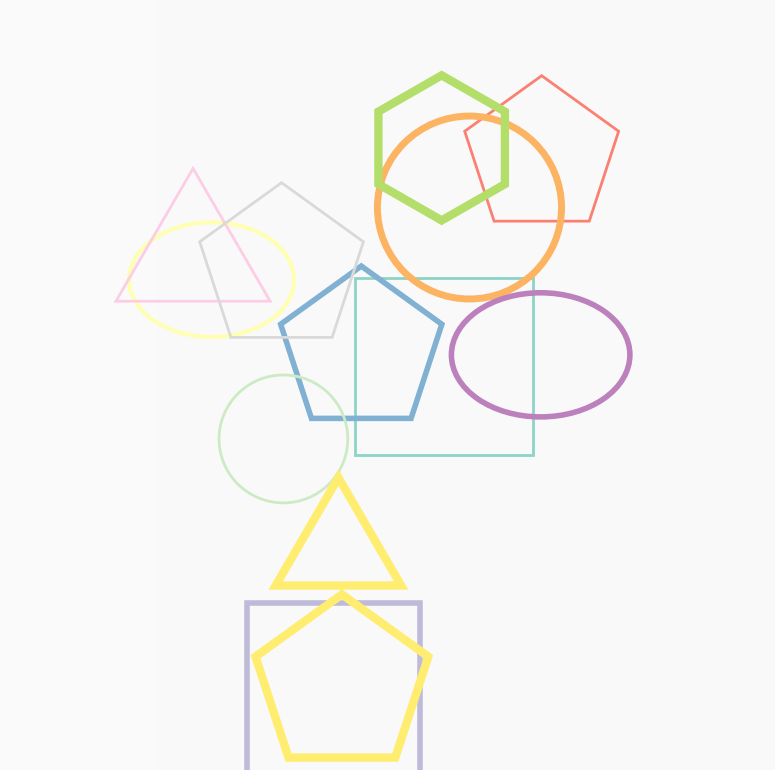[{"shape": "square", "thickness": 1, "radius": 0.57, "center": [0.573, 0.524]}, {"shape": "oval", "thickness": 1.5, "radius": 0.53, "center": [0.273, 0.637]}, {"shape": "square", "thickness": 2, "radius": 0.56, "center": [0.43, 0.106]}, {"shape": "pentagon", "thickness": 1, "radius": 0.52, "center": [0.699, 0.797]}, {"shape": "pentagon", "thickness": 2, "radius": 0.55, "center": [0.466, 0.545]}, {"shape": "circle", "thickness": 2.5, "radius": 0.59, "center": [0.606, 0.73]}, {"shape": "hexagon", "thickness": 3, "radius": 0.47, "center": [0.57, 0.808]}, {"shape": "triangle", "thickness": 1, "radius": 0.57, "center": [0.249, 0.666]}, {"shape": "pentagon", "thickness": 1, "radius": 0.56, "center": [0.363, 0.652]}, {"shape": "oval", "thickness": 2, "radius": 0.58, "center": [0.698, 0.539]}, {"shape": "circle", "thickness": 1, "radius": 0.42, "center": [0.366, 0.43]}, {"shape": "triangle", "thickness": 3, "radius": 0.47, "center": [0.437, 0.286]}, {"shape": "pentagon", "thickness": 3, "radius": 0.59, "center": [0.441, 0.111]}]